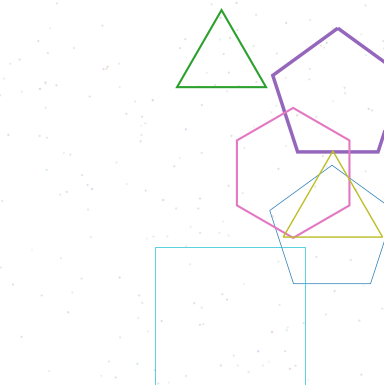[{"shape": "pentagon", "thickness": 0.5, "radius": 0.85, "center": [0.862, 0.401]}, {"shape": "triangle", "thickness": 1.5, "radius": 0.67, "center": [0.575, 0.84]}, {"shape": "pentagon", "thickness": 2.5, "radius": 0.89, "center": [0.878, 0.749]}, {"shape": "hexagon", "thickness": 1.5, "radius": 0.84, "center": [0.761, 0.551]}, {"shape": "triangle", "thickness": 1, "radius": 0.75, "center": [0.865, 0.459]}, {"shape": "square", "thickness": 0.5, "radius": 0.97, "center": [0.597, 0.162]}]